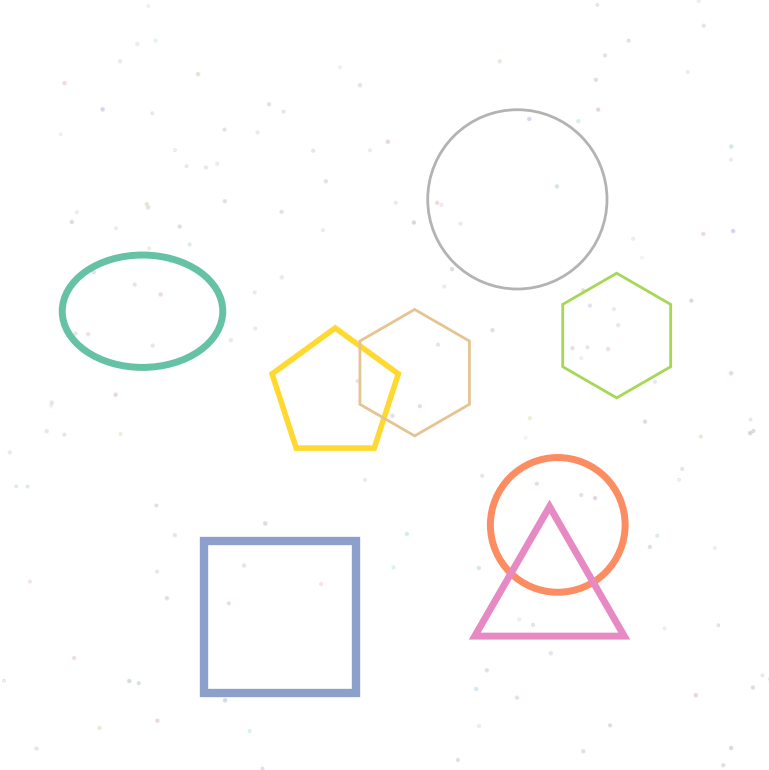[{"shape": "oval", "thickness": 2.5, "radius": 0.52, "center": [0.185, 0.596]}, {"shape": "circle", "thickness": 2.5, "radius": 0.44, "center": [0.724, 0.318]}, {"shape": "square", "thickness": 3, "radius": 0.49, "center": [0.364, 0.198]}, {"shape": "triangle", "thickness": 2.5, "radius": 0.56, "center": [0.714, 0.23]}, {"shape": "hexagon", "thickness": 1, "radius": 0.4, "center": [0.801, 0.564]}, {"shape": "pentagon", "thickness": 2, "radius": 0.43, "center": [0.435, 0.488]}, {"shape": "hexagon", "thickness": 1, "radius": 0.41, "center": [0.539, 0.516]}, {"shape": "circle", "thickness": 1, "radius": 0.58, "center": [0.672, 0.741]}]